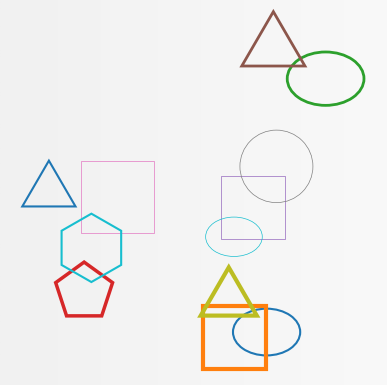[{"shape": "triangle", "thickness": 1.5, "radius": 0.4, "center": [0.126, 0.503]}, {"shape": "oval", "thickness": 1.5, "radius": 0.43, "center": [0.688, 0.138]}, {"shape": "square", "thickness": 3, "radius": 0.41, "center": [0.606, 0.123]}, {"shape": "oval", "thickness": 2, "radius": 0.5, "center": [0.84, 0.796]}, {"shape": "pentagon", "thickness": 2.5, "radius": 0.39, "center": [0.217, 0.242]}, {"shape": "square", "thickness": 0.5, "radius": 0.41, "center": [0.652, 0.461]}, {"shape": "triangle", "thickness": 2, "radius": 0.47, "center": [0.705, 0.876]}, {"shape": "square", "thickness": 0.5, "radius": 0.47, "center": [0.303, 0.489]}, {"shape": "circle", "thickness": 0.5, "radius": 0.47, "center": [0.713, 0.568]}, {"shape": "triangle", "thickness": 3, "radius": 0.42, "center": [0.59, 0.222]}, {"shape": "hexagon", "thickness": 1.5, "radius": 0.44, "center": [0.236, 0.356]}, {"shape": "oval", "thickness": 0.5, "radius": 0.37, "center": [0.604, 0.385]}]